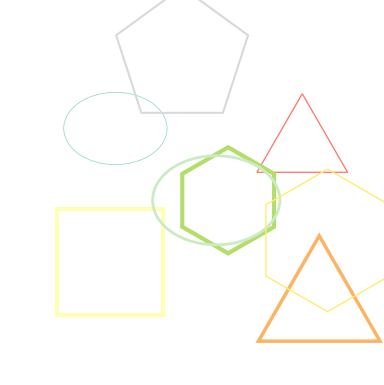[{"shape": "oval", "thickness": 0.5, "radius": 0.67, "center": [0.3, 0.666]}, {"shape": "square", "thickness": 3, "radius": 0.69, "center": [0.285, 0.319]}, {"shape": "triangle", "thickness": 1, "radius": 0.68, "center": [0.785, 0.62]}, {"shape": "triangle", "thickness": 2.5, "radius": 0.91, "center": [0.829, 0.205]}, {"shape": "hexagon", "thickness": 3, "radius": 0.69, "center": [0.593, 0.48]}, {"shape": "pentagon", "thickness": 1.5, "radius": 0.9, "center": [0.473, 0.853]}, {"shape": "oval", "thickness": 2, "radius": 0.83, "center": [0.562, 0.48]}, {"shape": "hexagon", "thickness": 1, "radius": 0.93, "center": [0.851, 0.376]}]